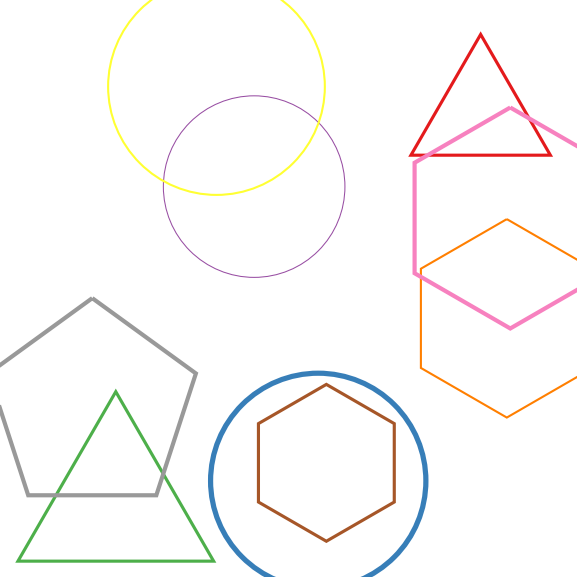[{"shape": "triangle", "thickness": 1.5, "radius": 0.7, "center": [0.832, 0.8]}, {"shape": "circle", "thickness": 2.5, "radius": 0.93, "center": [0.551, 0.166]}, {"shape": "triangle", "thickness": 1.5, "radius": 0.98, "center": [0.201, 0.125]}, {"shape": "circle", "thickness": 0.5, "radius": 0.79, "center": [0.44, 0.676]}, {"shape": "hexagon", "thickness": 1, "radius": 0.86, "center": [0.878, 0.448]}, {"shape": "circle", "thickness": 1, "radius": 0.94, "center": [0.375, 0.849]}, {"shape": "hexagon", "thickness": 1.5, "radius": 0.68, "center": [0.565, 0.198]}, {"shape": "hexagon", "thickness": 2, "radius": 0.96, "center": [0.884, 0.622]}, {"shape": "pentagon", "thickness": 2, "radius": 0.94, "center": [0.16, 0.294]}]